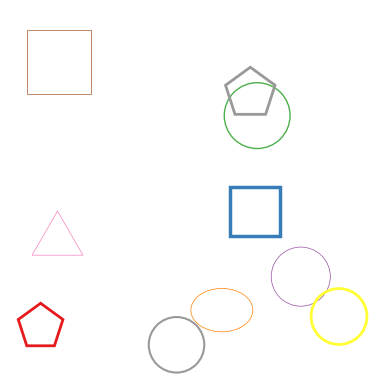[{"shape": "pentagon", "thickness": 2, "radius": 0.31, "center": [0.105, 0.151]}, {"shape": "square", "thickness": 2.5, "radius": 0.32, "center": [0.662, 0.45]}, {"shape": "circle", "thickness": 1, "radius": 0.43, "center": [0.668, 0.7]}, {"shape": "circle", "thickness": 0.5, "radius": 0.38, "center": [0.781, 0.281]}, {"shape": "oval", "thickness": 0.5, "radius": 0.4, "center": [0.576, 0.194]}, {"shape": "circle", "thickness": 2, "radius": 0.36, "center": [0.881, 0.178]}, {"shape": "square", "thickness": 0.5, "radius": 0.41, "center": [0.153, 0.839]}, {"shape": "triangle", "thickness": 0.5, "radius": 0.38, "center": [0.149, 0.375]}, {"shape": "circle", "thickness": 1.5, "radius": 0.36, "center": [0.459, 0.104]}, {"shape": "pentagon", "thickness": 2, "radius": 0.34, "center": [0.65, 0.758]}]